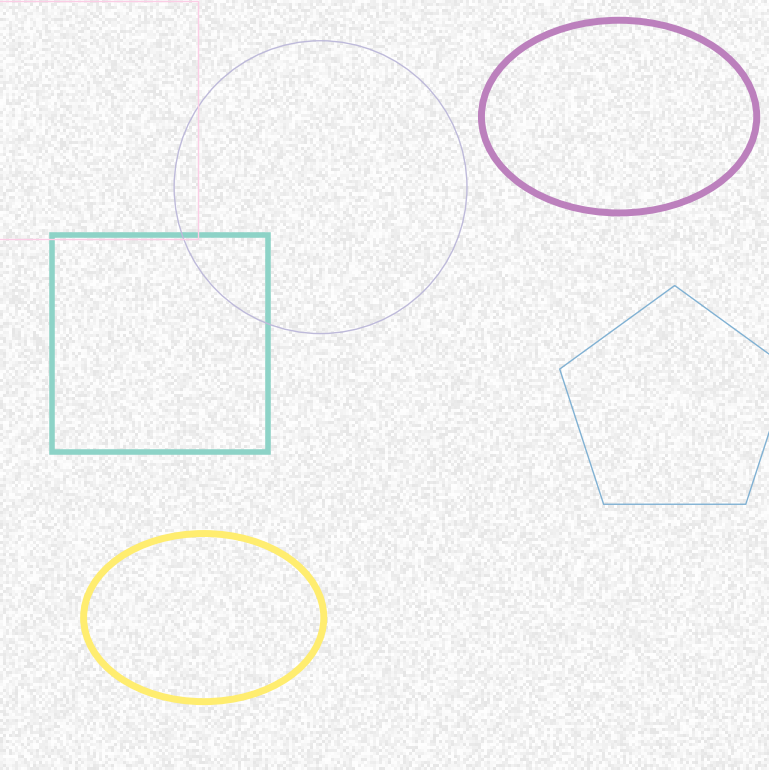[{"shape": "square", "thickness": 2, "radius": 0.7, "center": [0.208, 0.554]}, {"shape": "circle", "thickness": 0.5, "radius": 0.95, "center": [0.416, 0.757]}, {"shape": "pentagon", "thickness": 0.5, "radius": 0.79, "center": [0.876, 0.472]}, {"shape": "square", "thickness": 0.5, "radius": 0.77, "center": [0.103, 0.844]}, {"shape": "oval", "thickness": 2.5, "radius": 0.89, "center": [0.804, 0.849]}, {"shape": "oval", "thickness": 2.5, "radius": 0.78, "center": [0.265, 0.198]}]